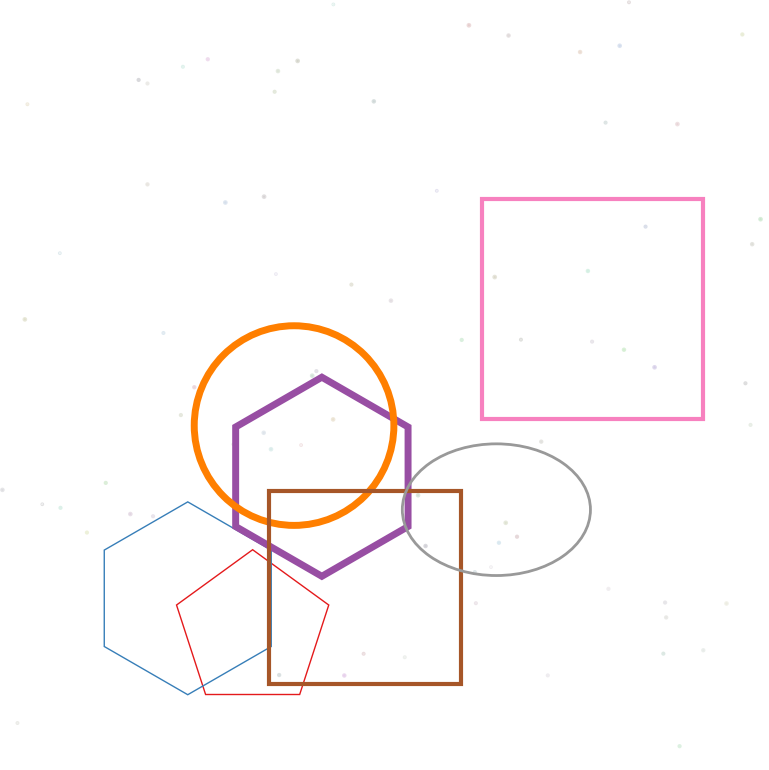[{"shape": "pentagon", "thickness": 0.5, "radius": 0.52, "center": [0.328, 0.182]}, {"shape": "hexagon", "thickness": 0.5, "radius": 0.63, "center": [0.244, 0.223]}, {"shape": "hexagon", "thickness": 2.5, "radius": 0.65, "center": [0.418, 0.381]}, {"shape": "circle", "thickness": 2.5, "radius": 0.65, "center": [0.382, 0.447]}, {"shape": "square", "thickness": 1.5, "radius": 0.63, "center": [0.474, 0.237]}, {"shape": "square", "thickness": 1.5, "radius": 0.72, "center": [0.769, 0.599]}, {"shape": "oval", "thickness": 1, "radius": 0.61, "center": [0.645, 0.338]}]